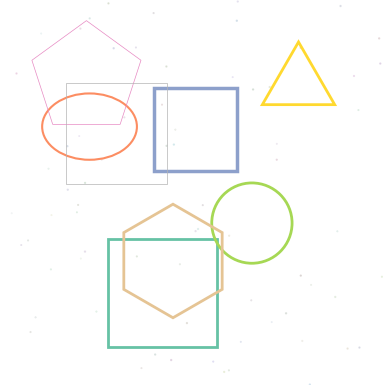[{"shape": "square", "thickness": 2, "radius": 0.7, "center": [0.423, 0.239]}, {"shape": "oval", "thickness": 1.5, "radius": 0.62, "center": [0.233, 0.671]}, {"shape": "square", "thickness": 2.5, "radius": 0.54, "center": [0.508, 0.664]}, {"shape": "pentagon", "thickness": 0.5, "radius": 0.74, "center": [0.224, 0.797]}, {"shape": "circle", "thickness": 2, "radius": 0.52, "center": [0.654, 0.421]}, {"shape": "triangle", "thickness": 2, "radius": 0.54, "center": [0.775, 0.782]}, {"shape": "hexagon", "thickness": 2, "radius": 0.74, "center": [0.449, 0.322]}, {"shape": "square", "thickness": 0.5, "radius": 0.66, "center": [0.303, 0.653]}]